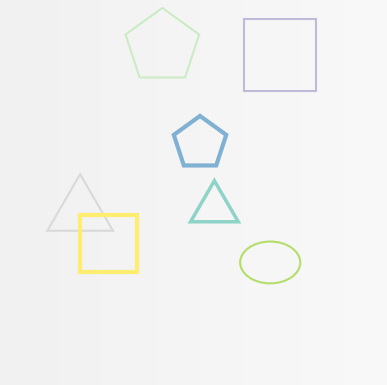[{"shape": "triangle", "thickness": 2.5, "radius": 0.36, "center": [0.553, 0.459]}, {"shape": "square", "thickness": 1.5, "radius": 0.47, "center": [0.721, 0.857]}, {"shape": "pentagon", "thickness": 3, "radius": 0.36, "center": [0.516, 0.628]}, {"shape": "oval", "thickness": 1.5, "radius": 0.39, "center": [0.697, 0.318]}, {"shape": "triangle", "thickness": 1.5, "radius": 0.49, "center": [0.207, 0.45]}, {"shape": "pentagon", "thickness": 1.5, "radius": 0.5, "center": [0.419, 0.88]}, {"shape": "square", "thickness": 3, "radius": 0.37, "center": [0.28, 0.366]}]